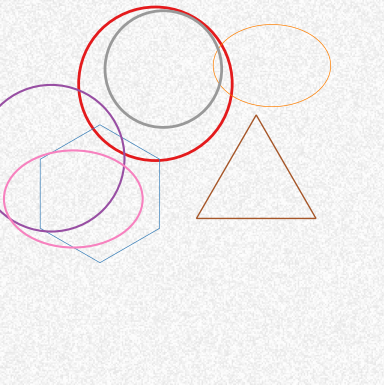[{"shape": "circle", "thickness": 2, "radius": 1.0, "center": [0.404, 0.782]}, {"shape": "hexagon", "thickness": 0.5, "radius": 0.9, "center": [0.26, 0.497]}, {"shape": "circle", "thickness": 1.5, "radius": 0.95, "center": [0.133, 0.589]}, {"shape": "oval", "thickness": 0.5, "radius": 0.76, "center": [0.706, 0.83]}, {"shape": "triangle", "thickness": 1, "radius": 0.9, "center": [0.666, 0.522]}, {"shape": "oval", "thickness": 1.5, "radius": 0.9, "center": [0.19, 0.483]}, {"shape": "circle", "thickness": 2, "radius": 0.76, "center": [0.424, 0.821]}]